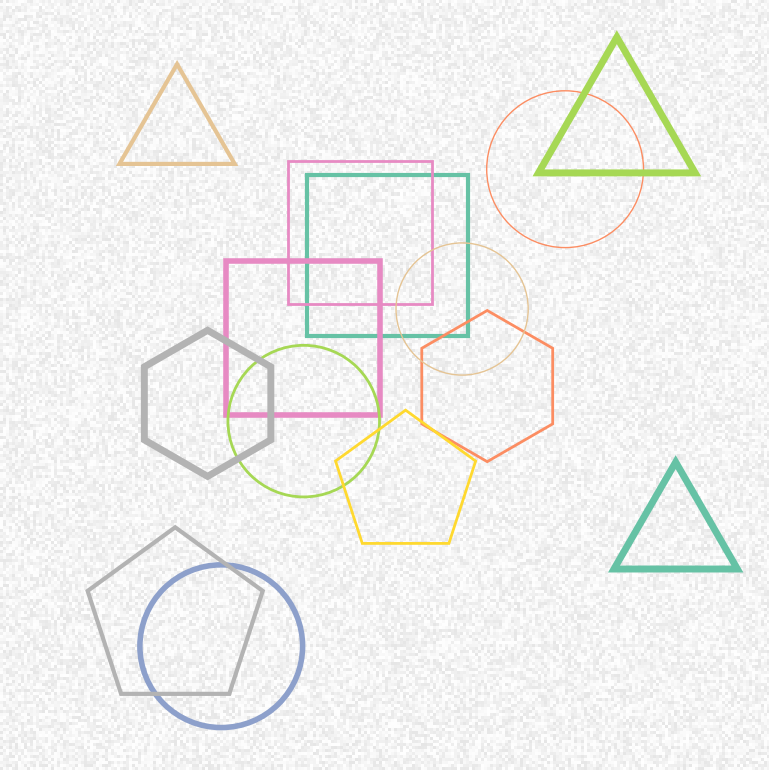[{"shape": "square", "thickness": 1.5, "radius": 0.52, "center": [0.503, 0.668]}, {"shape": "triangle", "thickness": 2.5, "radius": 0.46, "center": [0.878, 0.307]}, {"shape": "circle", "thickness": 0.5, "radius": 0.51, "center": [0.734, 0.78]}, {"shape": "hexagon", "thickness": 1, "radius": 0.49, "center": [0.633, 0.499]}, {"shape": "circle", "thickness": 2, "radius": 0.53, "center": [0.287, 0.161]}, {"shape": "square", "thickness": 2, "radius": 0.5, "center": [0.394, 0.561]}, {"shape": "square", "thickness": 1, "radius": 0.47, "center": [0.468, 0.698]}, {"shape": "triangle", "thickness": 2.5, "radius": 0.59, "center": [0.801, 0.834]}, {"shape": "circle", "thickness": 1, "radius": 0.49, "center": [0.394, 0.453]}, {"shape": "pentagon", "thickness": 1, "radius": 0.48, "center": [0.527, 0.372]}, {"shape": "triangle", "thickness": 1.5, "radius": 0.43, "center": [0.23, 0.83]}, {"shape": "circle", "thickness": 0.5, "radius": 0.43, "center": [0.6, 0.599]}, {"shape": "pentagon", "thickness": 1.5, "radius": 0.6, "center": [0.228, 0.196]}, {"shape": "hexagon", "thickness": 2.5, "radius": 0.47, "center": [0.27, 0.476]}]